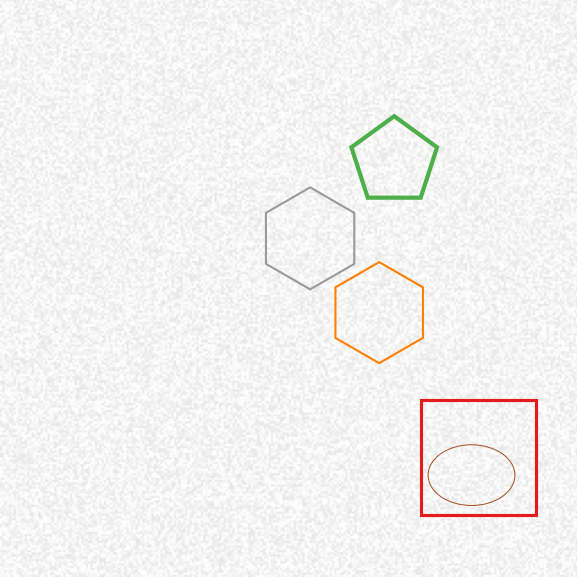[{"shape": "square", "thickness": 1.5, "radius": 0.5, "center": [0.828, 0.207]}, {"shape": "pentagon", "thickness": 2, "radius": 0.39, "center": [0.683, 0.72]}, {"shape": "hexagon", "thickness": 1, "radius": 0.44, "center": [0.657, 0.458]}, {"shape": "oval", "thickness": 0.5, "radius": 0.38, "center": [0.816, 0.176]}, {"shape": "hexagon", "thickness": 1, "radius": 0.44, "center": [0.537, 0.586]}]